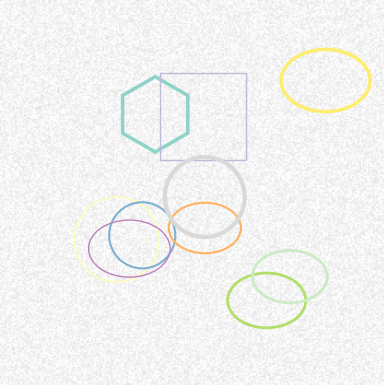[{"shape": "hexagon", "thickness": 2.5, "radius": 0.49, "center": [0.403, 0.703]}, {"shape": "circle", "thickness": 1, "radius": 0.55, "center": [0.303, 0.378]}, {"shape": "square", "thickness": 1, "radius": 0.56, "center": [0.528, 0.697]}, {"shape": "circle", "thickness": 1.5, "radius": 0.43, "center": [0.369, 0.389]}, {"shape": "oval", "thickness": 1.5, "radius": 0.47, "center": [0.532, 0.408]}, {"shape": "oval", "thickness": 2, "radius": 0.51, "center": [0.693, 0.22]}, {"shape": "circle", "thickness": 3, "radius": 0.52, "center": [0.532, 0.488]}, {"shape": "oval", "thickness": 1, "radius": 0.53, "center": [0.336, 0.354]}, {"shape": "oval", "thickness": 2, "radius": 0.49, "center": [0.753, 0.282]}, {"shape": "oval", "thickness": 2.5, "radius": 0.58, "center": [0.846, 0.791]}]